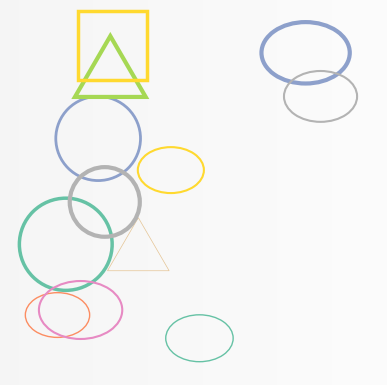[{"shape": "oval", "thickness": 1, "radius": 0.43, "center": [0.515, 0.121]}, {"shape": "circle", "thickness": 2.5, "radius": 0.6, "center": [0.17, 0.366]}, {"shape": "oval", "thickness": 1, "radius": 0.41, "center": [0.148, 0.182]}, {"shape": "circle", "thickness": 2, "radius": 0.55, "center": [0.253, 0.64]}, {"shape": "oval", "thickness": 3, "radius": 0.57, "center": [0.789, 0.863]}, {"shape": "oval", "thickness": 1.5, "radius": 0.54, "center": [0.208, 0.195]}, {"shape": "triangle", "thickness": 3, "radius": 0.53, "center": [0.285, 0.801]}, {"shape": "square", "thickness": 2.5, "radius": 0.45, "center": [0.29, 0.881]}, {"shape": "oval", "thickness": 1.5, "radius": 0.43, "center": [0.441, 0.558]}, {"shape": "triangle", "thickness": 0.5, "radius": 0.46, "center": [0.357, 0.343]}, {"shape": "oval", "thickness": 1.5, "radius": 0.47, "center": [0.827, 0.75]}, {"shape": "circle", "thickness": 3, "radius": 0.45, "center": [0.27, 0.475]}]